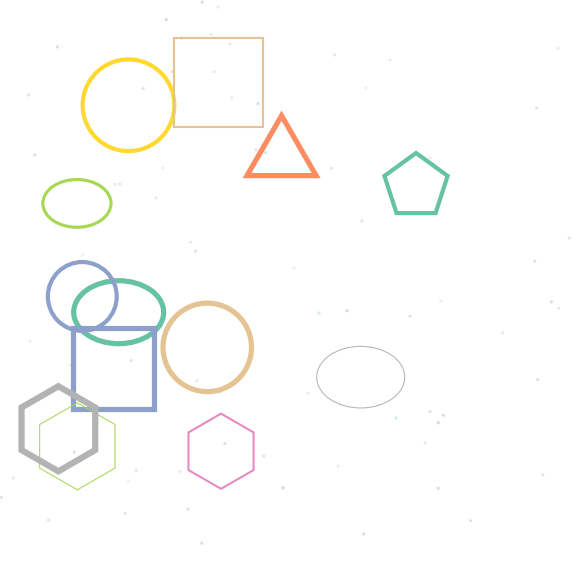[{"shape": "pentagon", "thickness": 2, "radius": 0.29, "center": [0.72, 0.677]}, {"shape": "oval", "thickness": 2.5, "radius": 0.39, "center": [0.206, 0.459]}, {"shape": "triangle", "thickness": 2.5, "radius": 0.35, "center": [0.488, 0.73]}, {"shape": "circle", "thickness": 2, "radius": 0.3, "center": [0.142, 0.486]}, {"shape": "square", "thickness": 2.5, "radius": 0.35, "center": [0.196, 0.361]}, {"shape": "hexagon", "thickness": 1, "radius": 0.33, "center": [0.383, 0.218]}, {"shape": "hexagon", "thickness": 0.5, "radius": 0.38, "center": [0.134, 0.226]}, {"shape": "oval", "thickness": 1.5, "radius": 0.3, "center": [0.133, 0.647]}, {"shape": "circle", "thickness": 2, "radius": 0.4, "center": [0.223, 0.817]}, {"shape": "circle", "thickness": 2.5, "radius": 0.38, "center": [0.359, 0.398]}, {"shape": "square", "thickness": 1, "radius": 0.38, "center": [0.378, 0.857]}, {"shape": "hexagon", "thickness": 3, "radius": 0.37, "center": [0.101, 0.257]}, {"shape": "oval", "thickness": 0.5, "radius": 0.38, "center": [0.625, 0.346]}]